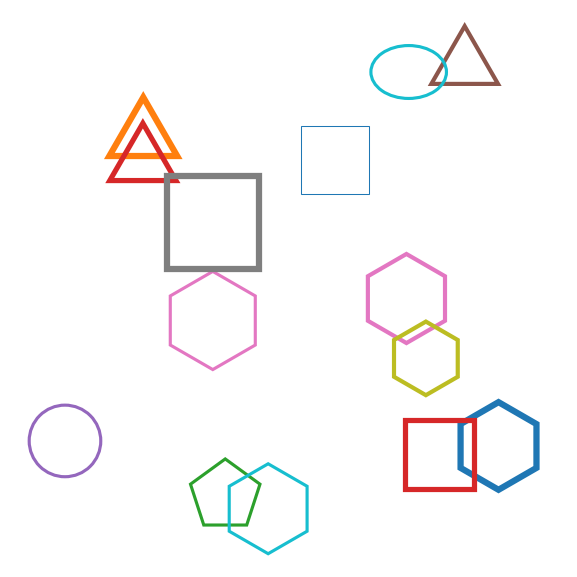[{"shape": "hexagon", "thickness": 3, "radius": 0.38, "center": [0.863, 0.227]}, {"shape": "square", "thickness": 0.5, "radius": 0.3, "center": [0.58, 0.722]}, {"shape": "triangle", "thickness": 3, "radius": 0.34, "center": [0.248, 0.763]}, {"shape": "pentagon", "thickness": 1.5, "radius": 0.32, "center": [0.39, 0.141]}, {"shape": "square", "thickness": 2.5, "radius": 0.3, "center": [0.761, 0.212]}, {"shape": "triangle", "thickness": 2.5, "radius": 0.33, "center": [0.247, 0.72]}, {"shape": "circle", "thickness": 1.5, "radius": 0.31, "center": [0.113, 0.236]}, {"shape": "triangle", "thickness": 2, "radius": 0.33, "center": [0.805, 0.887]}, {"shape": "hexagon", "thickness": 2, "radius": 0.39, "center": [0.704, 0.482]}, {"shape": "hexagon", "thickness": 1.5, "radius": 0.42, "center": [0.368, 0.444]}, {"shape": "square", "thickness": 3, "radius": 0.4, "center": [0.369, 0.614]}, {"shape": "hexagon", "thickness": 2, "radius": 0.32, "center": [0.737, 0.379]}, {"shape": "oval", "thickness": 1.5, "radius": 0.33, "center": [0.708, 0.874]}, {"shape": "hexagon", "thickness": 1.5, "radius": 0.39, "center": [0.464, 0.118]}]